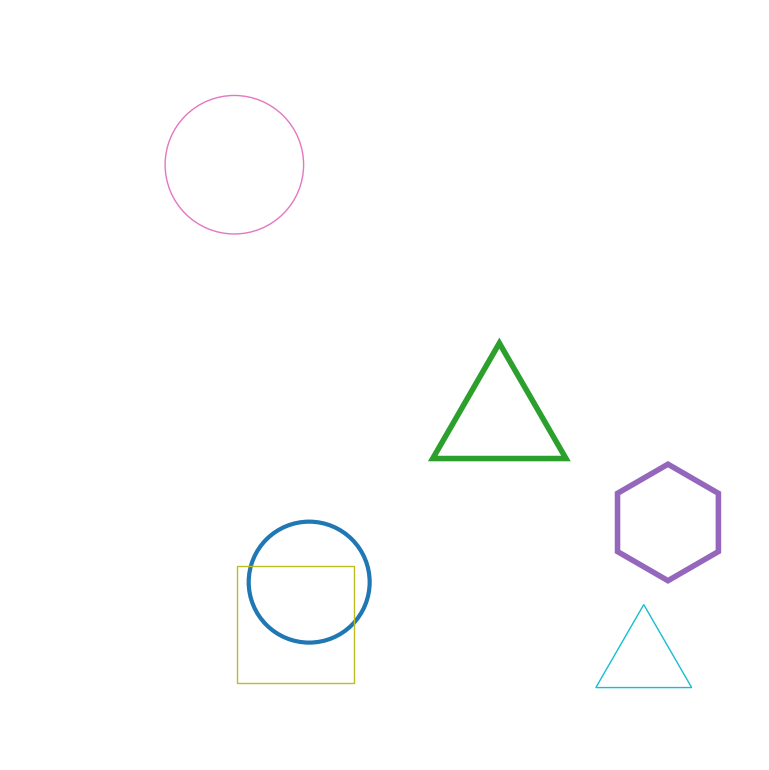[{"shape": "circle", "thickness": 1.5, "radius": 0.39, "center": [0.402, 0.244]}, {"shape": "triangle", "thickness": 2, "radius": 0.5, "center": [0.649, 0.454]}, {"shape": "hexagon", "thickness": 2, "radius": 0.38, "center": [0.867, 0.322]}, {"shape": "circle", "thickness": 0.5, "radius": 0.45, "center": [0.304, 0.786]}, {"shape": "square", "thickness": 0.5, "radius": 0.38, "center": [0.384, 0.189]}, {"shape": "triangle", "thickness": 0.5, "radius": 0.36, "center": [0.836, 0.143]}]